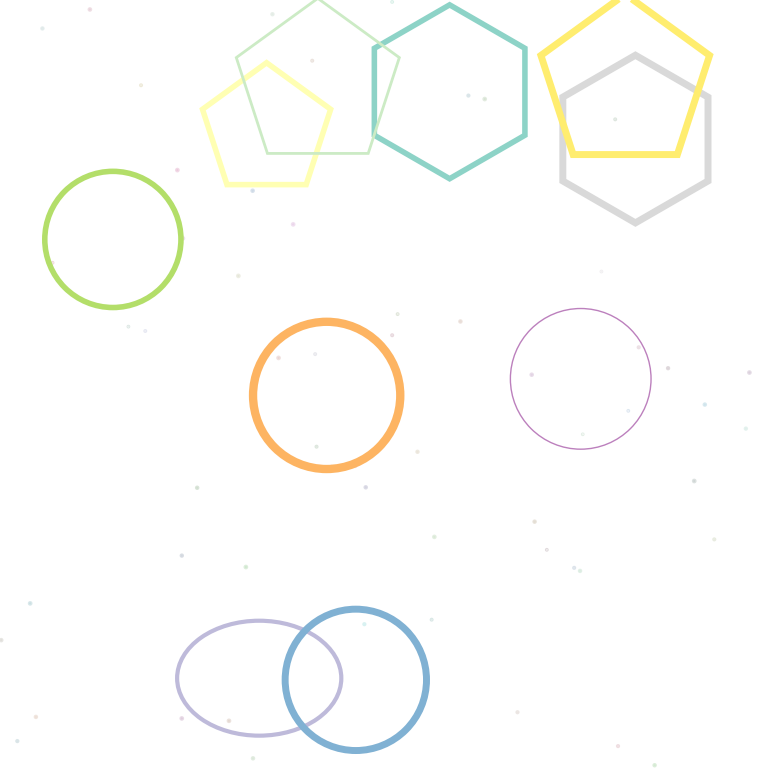[{"shape": "hexagon", "thickness": 2, "radius": 0.56, "center": [0.584, 0.881]}, {"shape": "pentagon", "thickness": 2, "radius": 0.44, "center": [0.346, 0.831]}, {"shape": "oval", "thickness": 1.5, "radius": 0.53, "center": [0.337, 0.119]}, {"shape": "circle", "thickness": 2.5, "radius": 0.46, "center": [0.462, 0.117]}, {"shape": "circle", "thickness": 3, "radius": 0.48, "center": [0.424, 0.486]}, {"shape": "circle", "thickness": 2, "radius": 0.44, "center": [0.147, 0.689]}, {"shape": "hexagon", "thickness": 2.5, "radius": 0.54, "center": [0.825, 0.819]}, {"shape": "circle", "thickness": 0.5, "radius": 0.46, "center": [0.754, 0.508]}, {"shape": "pentagon", "thickness": 1, "radius": 0.56, "center": [0.413, 0.891]}, {"shape": "pentagon", "thickness": 2.5, "radius": 0.58, "center": [0.812, 0.892]}]